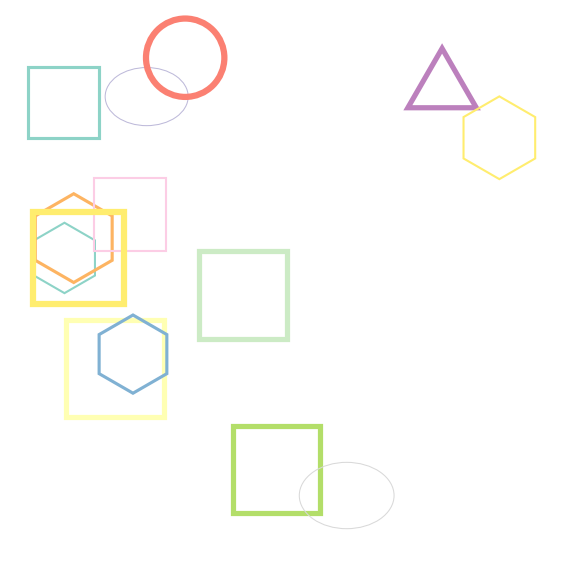[{"shape": "hexagon", "thickness": 1, "radius": 0.3, "center": [0.112, 0.552]}, {"shape": "square", "thickness": 1.5, "radius": 0.31, "center": [0.11, 0.822]}, {"shape": "square", "thickness": 2.5, "radius": 0.42, "center": [0.2, 0.361]}, {"shape": "oval", "thickness": 0.5, "radius": 0.36, "center": [0.254, 0.832]}, {"shape": "circle", "thickness": 3, "radius": 0.34, "center": [0.321, 0.899]}, {"shape": "hexagon", "thickness": 1.5, "radius": 0.34, "center": [0.23, 0.386]}, {"shape": "hexagon", "thickness": 1.5, "radius": 0.38, "center": [0.128, 0.587]}, {"shape": "square", "thickness": 2.5, "radius": 0.38, "center": [0.479, 0.187]}, {"shape": "square", "thickness": 1, "radius": 0.31, "center": [0.225, 0.627]}, {"shape": "oval", "thickness": 0.5, "radius": 0.41, "center": [0.6, 0.141]}, {"shape": "triangle", "thickness": 2.5, "radius": 0.34, "center": [0.766, 0.847]}, {"shape": "square", "thickness": 2.5, "radius": 0.38, "center": [0.42, 0.488]}, {"shape": "hexagon", "thickness": 1, "radius": 0.36, "center": [0.865, 0.761]}, {"shape": "square", "thickness": 3, "radius": 0.4, "center": [0.136, 0.552]}]